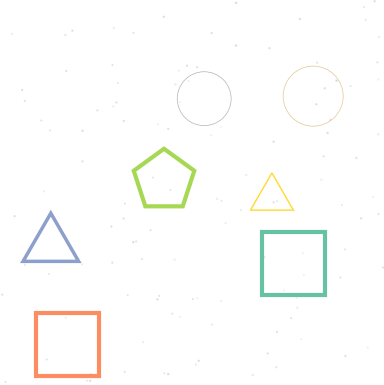[{"shape": "square", "thickness": 3, "radius": 0.41, "center": [0.762, 0.316]}, {"shape": "square", "thickness": 3, "radius": 0.41, "center": [0.175, 0.105]}, {"shape": "triangle", "thickness": 2.5, "radius": 0.42, "center": [0.132, 0.363]}, {"shape": "pentagon", "thickness": 3, "radius": 0.41, "center": [0.426, 0.531]}, {"shape": "triangle", "thickness": 1, "radius": 0.32, "center": [0.706, 0.486]}, {"shape": "circle", "thickness": 0.5, "radius": 0.39, "center": [0.813, 0.75]}, {"shape": "circle", "thickness": 0.5, "radius": 0.35, "center": [0.53, 0.744]}]